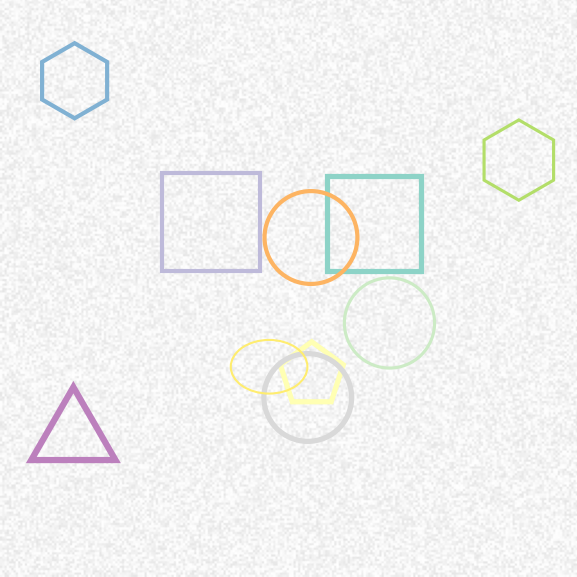[{"shape": "square", "thickness": 2.5, "radius": 0.41, "center": [0.648, 0.612]}, {"shape": "pentagon", "thickness": 2.5, "radius": 0.29, "center": [0.54, 0.35]}, {"shape": "square", "thickness": 2, "radius": 0.43, "center": [0.365, 0.615]}, {"shape": "hexagon", "thickness": 2, "radius": 0.33, "center": [0.129, 0.859]}, {"shape": "circle", "thickness": 2, "radius": 0.4, "center": [0.538, 0.588]}, {"shape": "hexagon", "thickness": 1.5, "radius": 0.35, "center": [0.898, 0.722]}, {"shape": "circle", "thickness": 2.5, "radius": 0.38, "center": [0.533, 0.311]}, {"shape": "triangle", "thickness": 3, "radius": 0.42, "center": [0.127, 0.245]}, {"shape": "circle", "thickness": 1.5, "radius": 0.39, "center": [0.674, 0.44]}, {"shape": "oval", "thickness": 1, "radius": 0.33, "center": [0.466, 0.364]}]